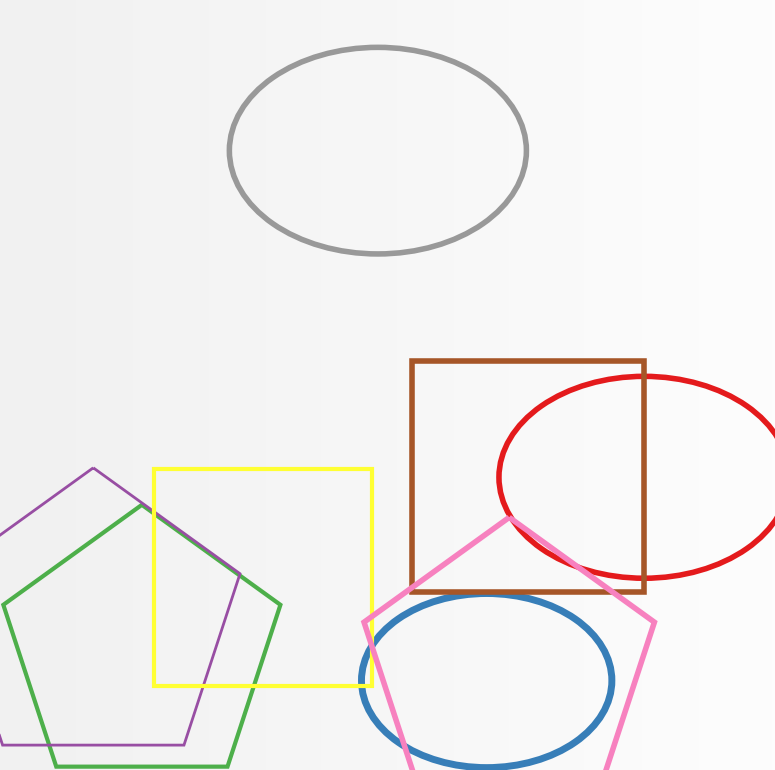[{"shape": "oval", "thickness": 2, "radius": 0.94, "center": [0.831, 0.38]}, {"shape": "oval", "thickness": 2.5, "radius": 0.81, "center": [0.628, 0.116]}, {"shape": "pentagon", "thickness": 1.5, "radius": 0.94, "center": [0.183, 0.156]}, {"shape": "pentagon", "thickness": 1, "radius": 1.0, "center": [0.12, 0.193]}, {"shape": "square", "thickness": 1.5, "radius": 0.7, "center": [0.339, 0.25]}, {"shape": "square", "thickness": 2, "radius": 0.75, "center": [0.681, 0.381]}, {"shape": "pentagon", "thickness": 2, "radius": 0.98, "center": [0.657, 0.131]}, {"shape": "oval", "thickness": 2, "radius": 0.96, "center": [0.488, 0.804]}]